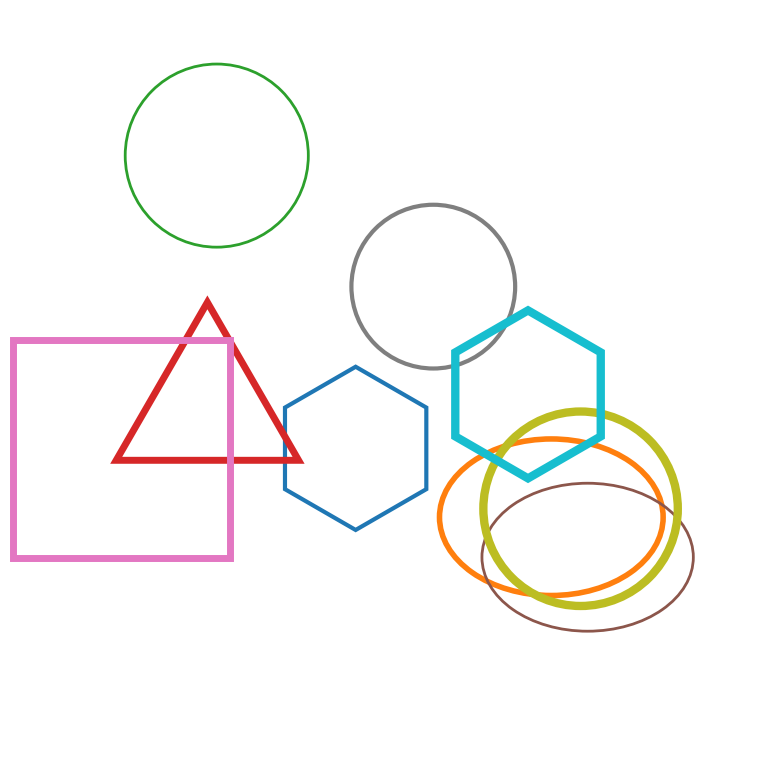[{"shape": "hexagon", "thickness": 1.5, "radius": 0.53, "center": [0.462, 0.418]}, {"shape": "oval", "thickness": 2, "radius": 0.73, "center": [0.716, 0.328]}, {"shape": "circle", "thickness": 1, "radius": 0.59, "center": [0.282, 0.798]}, {"shape": "triangle", "thickness": 2.5, "radius": 0.68, "center": [0.269, 0.471]}, {"shape": "oval", "thickness": 1, "radius": 0.69, "center": [0.763, 0.276]}, {"shape": "square", "thickness": 2.5, "radius": 0.71, "center": [0.158, 0.417]}, {"shape": "circle", "thickness": 1.5, "radius": 0.53, "center": [0.563, 0.628]}, {"shape": "circle", "thickness": 3, "radius": 0.63, "center": [0.754, 0.339]}, {"shape": "hexagon", "thickness": 3, "radius": 0.55, "center": [0.686, 0.488]}]